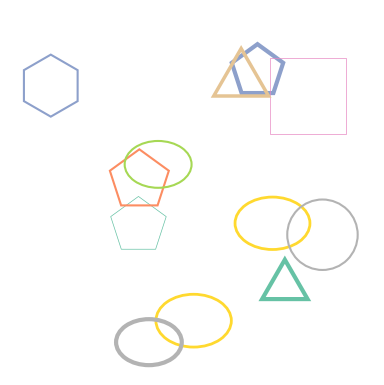[{"shape": "triangle", "thickness": 3, "radius": 0.34, "center": [0.74, 0.257]}, {"shape": "pentagon", "thickness": 0.5, "radius": 0.38, "center": [0.36, 0.414]}, {"shape": "pentagon", "thickness": 1.5, "radius": 0.4, "center": [0.362, 0.532]}, {"shape": "pentagon", "thickness": 3, "radius": 0.35, "center": [0.669, 0.815]}, {"shape": "hexagon", "thickness": 1.5, "radius": 0.4, "center": [0.132, 0.778]}, {"shape": "square", "thickness": 0.5, "radius": 0.5, "center": [0.8, 0.75]}, {"shape": "oval", "thickness": 1.5, "radius": 0.43, "center": [0.411, 0.573]}, {"shape": "oval", "thickness": 2, "radius": 0.49, "center": [0.503, 0.167]}, {"shape": "oval", "thickness": 2, "radius": 0.49, "center": [0.708, 0.42]}, {"shape": "triangle", "thickness": 2.5, "radius": 0.41, "center": [0.626, 0.792]}, {"shape": "circle", "thickness": 1.5, "radius": 0.46, "center": [0.838, 0.39]}, {"shape": "oval", "thickness": 3, "radius": 0.43, "center": [0.387, 0.111]}]